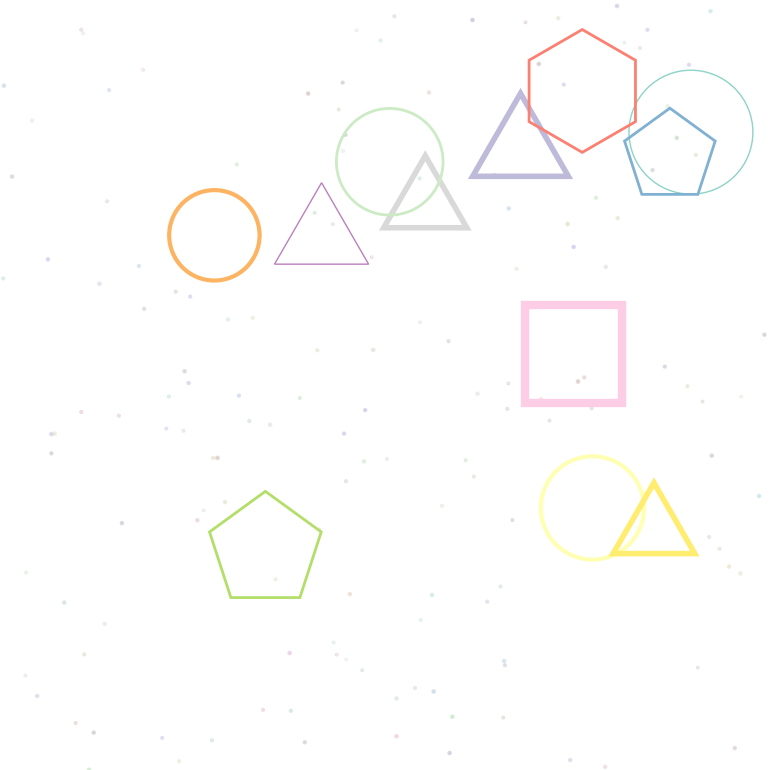[{"shape": "circle", "thickness": 0.5, "radius": 0.4, "center": [0.897, 0.828]}, {"shape": "circle", "thickness": 1.5, "radius": 0.34, "center": [0.769, 0.34]}, {"shape": "triangle", "thickness": 2, "radius": 0.36, "center": [0.676, 0.807]}, {"shape": "hexagon", "thickness": 1, "radius": 0.4, "center": [0.756, 0.882]}, {"shape": "pentagon", "thickness": 1, "radius": 0.31, "center": [0.87, 0.798]}, {"shape": "circle", "thickness": 1.5, "radius": 0.29, "center": [0.278, 0.694]}, {"shape": "pentagon", "thickness": 1, "radius": 0.38, "center": [0.345, 0.286]}, {"shape": "square", "thickness": 3, "radius": 0.32, "center": [0.745, 0.541]}, {"shape": "triangle", "thickness": 2, "radius": 0.31, "center": [0.552, 0.735]}, {"shape": "triangle", "thickness": 0.5, "radius": 0.35, "center": [0.418, 0.692]}, {"shape": "circle", "thickness": 1, "radius": 0.35, "center": [0.506, 0.79]}, {"shape": "triangle", "thickness": 2, "radius": 0.31, "center": [0.849, 0.312]}]